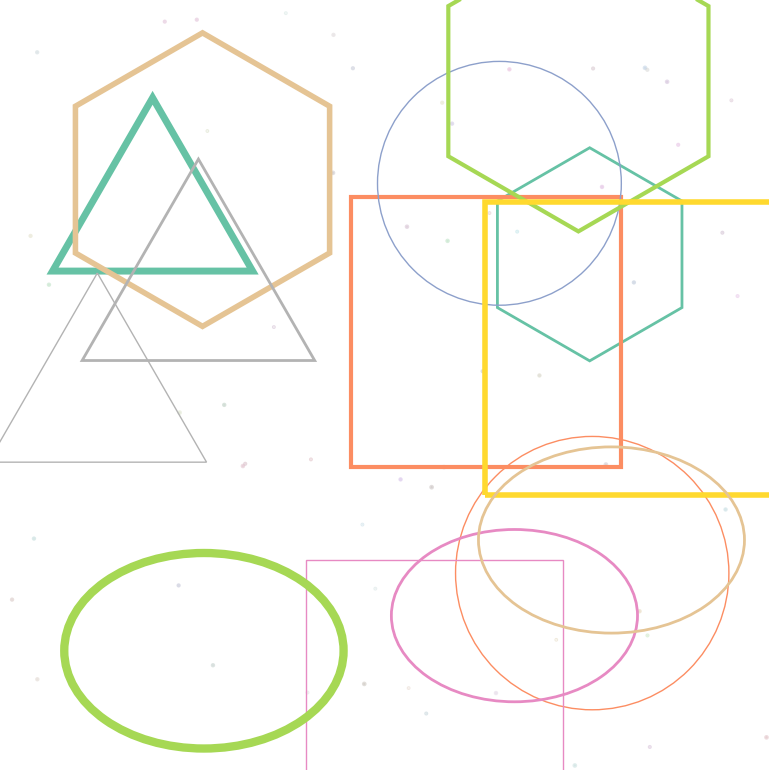[{"shape": "hexagon", "thickness": 1, "radius": 0.69, "center": [0.766, 0.67]}, {"shape": "triangle", "thickness": 2.5, "radius": 0.75, "center": [0.198, 0.723]}, {"shape": "square", "thickness": 1.5, "radius": 0.88, "center": [0.631, 0.569]}, {"shape": "circle", "thickness": 0.5, "radius": 0.89, "center": [0.769, 0.256]}, {"shape": "circle", "thickness": 0.5, "radius": 0.79, "center": [0.649, 0.762]}, {"shape": "oval", "thickness": 1, "radius": 0.8, "center": [0.668, 0.2]}, {"shape": "square", "thickness": 0.5, "radius": 0.83, "center": [0.565, 0.107]}, {"shape": "hexagon", "thickness": 1.5, "radius": 0.98, "center": [0.751, 0.895]}, {"shape": "oval", "thickness": 3, "radius": 0.91, "center": [0.265, 0.155]}, {"shape": "square", "thickness": 2, "radius": 0.95, "center": [0.821, 0.548]}, {"shape": "oval", "thickness": 1, "radius": 0.86, "center": [0.794, 0.299]}, {"shape": "hexagon", "thickness": 2, "radius": 0.95, "center": [0.263, 0.767]}, {"shape": "triangle", "thickness": 0.5, "radius": 0.82, "center": [0.126, 0.482]}, {"shape": "triangle", "thickness": 1, "radius": 0.87, "center": [0.258, 0.619]}]